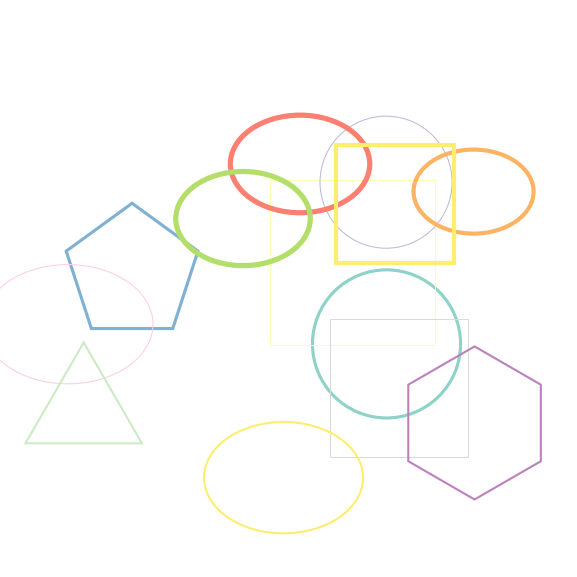[{"shape": "circle", "thickness": 1.5, "radius": 0.64, "center": [0.669, 0.404]}, {"shape": "square", "thickness": 0.5, "radius": 0.72, "center": [0.61, 0.544]}, {"shape": "circle", "thickness": 0.5, "radius": 0.57, "center": [0.668, 0.684]}, {"shape": "oval", "thickness": 2.5, "radius": 0.6, "center": [0.52, 0.715]}, {"shape": "pentagon", "thickness": 1.5, "radius": 0.6, "center": [0.229, 0.527]}, {"shape": "oval", "thickness": 2, "radius": 0.52, "center": [0.82, 0.667]}, {"shape": "oval", "thickness": 2.5, "radius": 0.58, "center": [0.421, 0.621]}, {"shape": "oval", "thickness": 0.5, "radius": 0.74, "center": [0.117, 0.438]}, {"shape": "square", "thickness": 0.5, "radius": 0.6, "center": [0.69, 0.327]}, {"shape": "hexagon", "thickness": 1, "radius": 0.66, "center": [0.822, 0.267]}, {"shape": "triangle", "thickness": 1, "radius": 0.58, "center": [0.145, 0.29]}, {"shape": "oval", "thickness": 1, "radius": 0.69, "center": [0.491, 0.172]}, {"shape": "square", "thickness": 2, "radius": 0.51, "center": [0.684, 0.646]}]